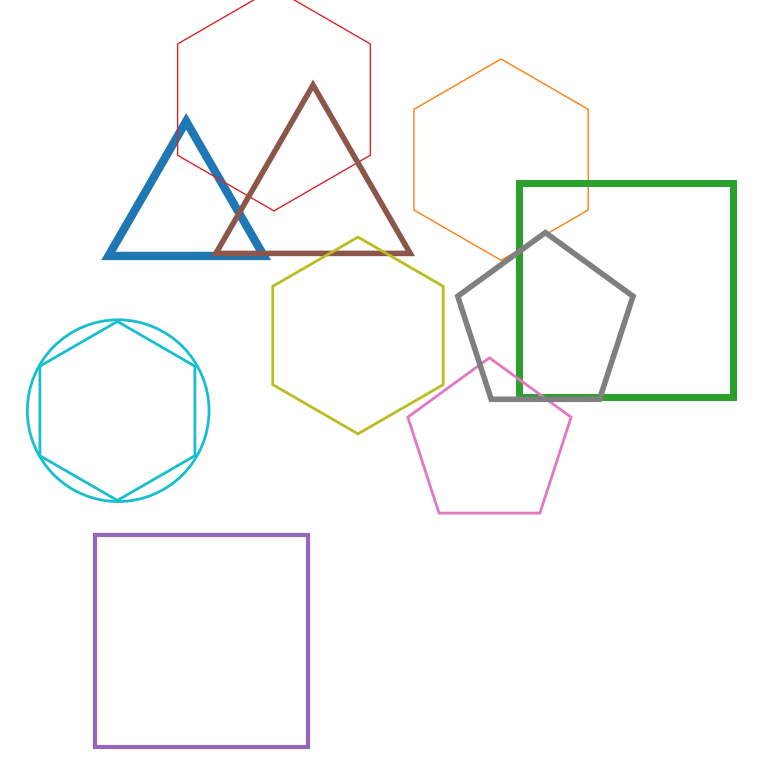[{"shape": "triangle", "thickness": 3, "radius": 0.58, "center": [0.242, 0.726]}, {"shape": "hexagon", "thickness": 0.5, "radius": 0.65, "center": [0.651, 0.793]}, {"shape": "square", "thickness": 2.5, "radius": 0.69, "center": [0.814, 0.623]}, {"shape": "hexagon", "thickness": 0.5, "radius": 0.72, "center": [0.356, 0.871]}, {"shape": "square", "thickness": 1.5, "radius": 0.69, "center": [0.262, 0.167]}, {"shape": "triangle", "thickness": 2, "radius": 0.73, "center": [0.407, 0.744]}, {"shape": "pentagon", "thickness": 1, "radius": 0.56, "center": [0.636, 0.424]}, {"shape": "pentagon", "thickness": 2, "radius": 0.6, "center": [0.708, 0.578]}, {"shape": "hexagon", "thickness": 1, "radius": 0.64, "center": [0.465, 0.564]}, {"shape": "circle", "thickness": 1, "radius": 0.59, "center": [0.153, 0.467]}, {"shape": "hexagon", "thickness": 1, "radius": 0.58, "center": [0.152, 0.466]}]